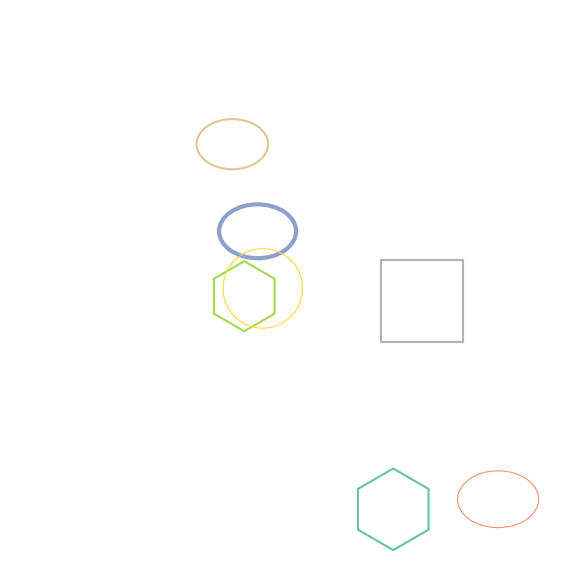[{"shape": "hexagon", "thickness": 1, "radius": 0.35, "center": [0.681, 0.117]}, {"shape": "oval", "thickness": 0.5, "radius": 0.35, "center": [0.862, 0.135]}, {"shape": "oval", "thickness": 2, "radius": 0.33, "center": [0.446, 0.599]}, {"shape": "hexagon", "thickness": 1, "radius": 0.3, "center": [0.423, 0.486]}, {"shape": "circle", "thickness": 0.5, "radius": 0.34, "center": [0.455, 0.5]}, {"shape": "oval", "thickness": 1, "radius": 0.31, "center": [0.402, 0.749]}, {"shape": "square", "thickness": 1, "radius": 0.36, "center": [0.731, 0.478]}]